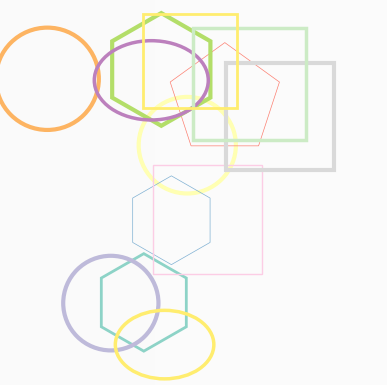[{"shape": "hexagon", "thickness": 2, "radius": 0.63, "center": [0.371, 0.215]}, {"shape": "circle", "thickness": 3, "radius": 0.63, "center": [0.483, 0.623]}, {"shape": "circle", "thickness": 3, "radius": 0.61, "center": [0.286, 0.213]}, {"shape": "pentagon", "thickness": 0.5, "radius": 0.74, "center": [0.58, 0.741]}, {"shape": "hexagon", "thickness": 0.5, "radius": 0.58, "center": [0.442, 0.428]}, {"shape": "circle", "thickness": 3, "radius": 0.66, "center": [0.122, 0.795]}, {"shape": "hexagon", "thickness": 3, "radius": 0.73, "center": [0.416, 0.82]}, {"shape": "square", "thickness": 1, "radius": 0.71, "center": [0.535, 0.43]}, {"shape": "square", "thickness": 3, "radius": 0.7, "center": [0.723, 0.697]}, {"shape": "oval", "thickness": 2.5, "radius": 0.74, "center": [0.39, 0.791]}, {"shape": "square", "thickness": 2.5, "radius": 0.73, "center": [0.645, 0.781]}, {"shape": "square", "thickness": 2, "radius": 0.61, "center": [0.49, 0.841]}, {"shape": "oval", "thickness": 2.5, "radius": 0.64, "center": [0.425, 0.105]}]